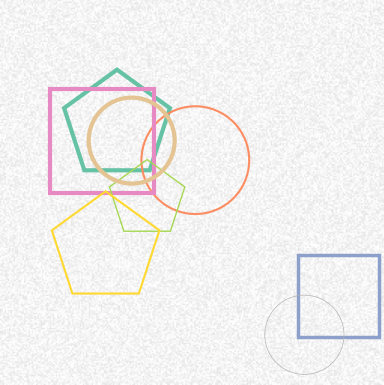[{"shape": "pentagon", "thickness": 3, "radius": 0.72, "center": [0.304, 0.675]}, {"shape": "circle", "thickness": 1.5, "radius": 0.7, "center": [0.507, 0.584]}, {"shape": "square", "thickness": 2.5, "radius": 0.53, "center": [0.879, 0.23]}, {"shape": "square", "thickness": 3, "radius": 0.68, "center": [0.265, 0.635]}, {"shape": "pentagon", "thickness": 1, "radius": 0.51, "center": [0.382, 0.483]}, {"shape": "pentagon", "thickness": 1.5, "radius": 0.73, "center": [0.274, 0.356]}, {"shape": "circle", "thickness": 3, "radius": 0.56, "center": [0.342, 0.635]}, {"shape": "circle", "thickness": 0.5, "radius": 0.51, "center": [0.791, 0.13]}]